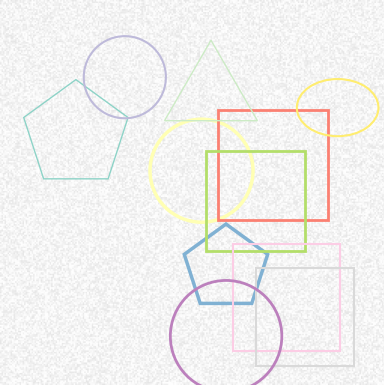[{"shape": "pentagon", "thickness": 1, "radius": 0.71, "center": [0.197, 0.651]}, {"shape": "circle", "thickness": 2.5, "radius": 0.67, "center": [0.523, 0.557]}, {"shape": "circle", "thickness": 1.5, "radius": 0.53, "center": [0.324, 0.799]}, {"shape": "square", "thickness": 2, "radius": 0.71, "center": [0.71, 0.571]}, {"shape": "pentagon", "thickness": 2.5, "radius": 0.57, "center": [0.587, 0.304]}, {"shape": "square", "thickness": 2, "radius": 0.65, "center": [0.663, 0.478]}, {"shape": "square", "thickness": 1.5, "radius": 0.69, "center": [0.744, 0.227]}, {"shape": "square", "thickness": 1.5, "radius": 0.64, "center": [0.792, 0.177]}, {"shape": "circle", "thickness": 2, "radius": 0.72, "center": [0.587, 0.127]}, {"shape": "triangle", "thickness": 1, "radius": 0.7, "center": [0.548, 0.756]}, {"shape": "oval", "thickness": 1.5, "radius": 0.53, "center": [0.877, 0.72]}]